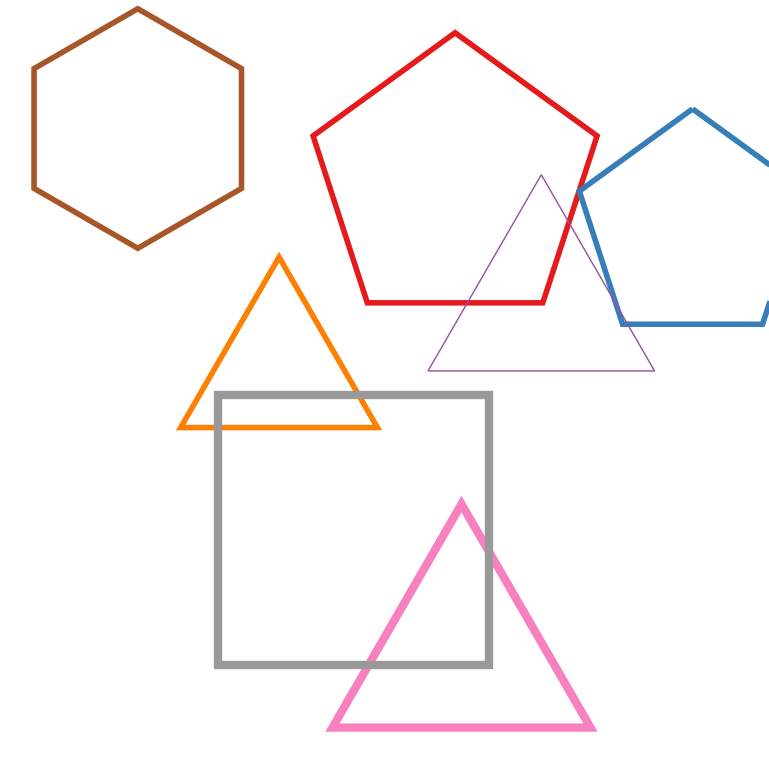[{"shape": "pentagon", "thickness": 2, "radius": 0.97, "center": [0.591, 0.764]}, {"shape": "pentagon", "thickness": 2, "radius": 0.77, "center": [0.899, 0.704]}, {"shape": "triangle", "thickness": 0.5, "radius": 0.85, "center": [0.703, 0.603]}, {"shape": "triangle", "thickness": 2, "radius": 0.74, "center": [0.362, 0.518]}, {"shape": "hexagon", "thickness": 2, "radius": 0.78, "center": [0.179, 0.833]}, {"shape": "triangle", "thickness": 3, "radius": 0.97, "center": [0.599, 0.152]}, {"shape": "square", "thickness": 3, "radius": 0.88, "center": [0.459, 0.312]}]